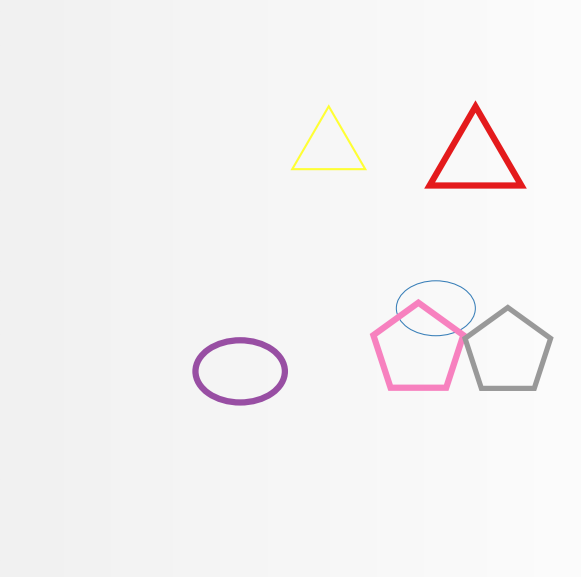[{"shape": "triangle", "thickness": 3, "radius": 0.46, "center": [0.818, 0.724]}, {"shape": "oval", "thickness": 0.5, "radius": 0.34, "center": [0.75, 0.465]}, {"shape": "oval", "thickness": 3, "radius": 0.38, "center": [0.413, 0.356]}, {"shape": "triangle", "thickness": 1, "radius": 0.36, "center": [0.566, 0.742]}, {"shape": "pentagon", "thickness": 3, "radius": 0.41, "center": [0.72, 0.394]}, {"shape": "pentagon", "thickness": 2.5, "radius": 0.39, "center": [0.874, 0.389]}]